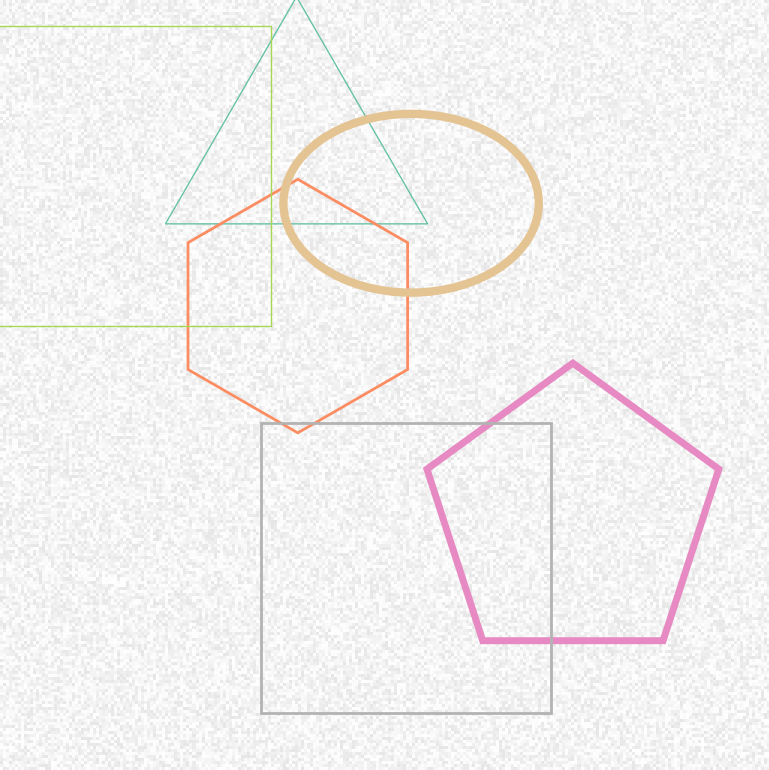[{"shape": "triangle", "thickness": 0.5, "radius": 0.98, "center": [0.385, 0.808]}, {"shape": "hexagon", "thickness": 1, "radius": 0.82, "center": [0.387, 0.602]}, {"shape": "pentagon", "thickness": 2.5, "radius": 1.0, "center": [0.744, 0.329]}, {"shape": "square", "thickness": 0.5, "radius": 0.97, "center": [0.158, 0.771]}, {"shape": "oval", "thickness": 3, "radius": 0.83, "center": [0.534, 0.736]}, {"shape": "square", "thickness": 1, "radius": 0.94, "center": [0.528, 0.262]}]